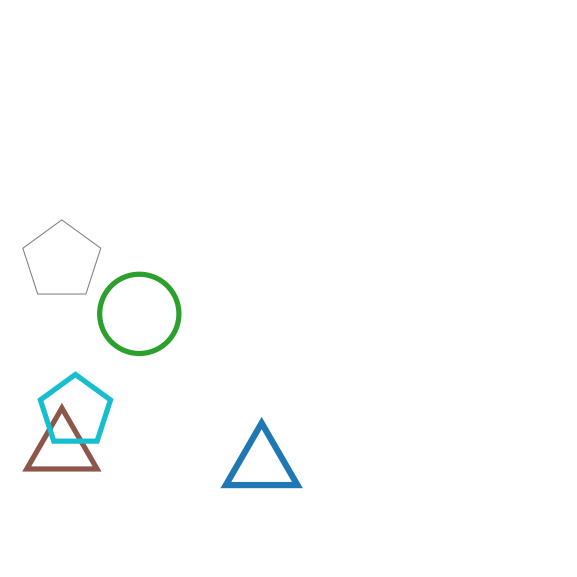[{"shape": "triangle", "thickness": 3, "radius": 0.36, "center": [0.453, 0.195]}, {"shape": "circle", "thickness": 2.5, "radius": 0.34, "center": [0.241, 0.456]}, {"shape": "triangle", "thickness": 2.5, "radius": 0.35, "center": [0.107, 0.222]}, {"shape": "pentagon", "thickness": 0.5, "radius": 0.35, "center": [0.107, 0.547]}, {"shape": "pentagon", "thickness": 2.5, "radius": 0.32, "center": [0.131, 0.287]}]